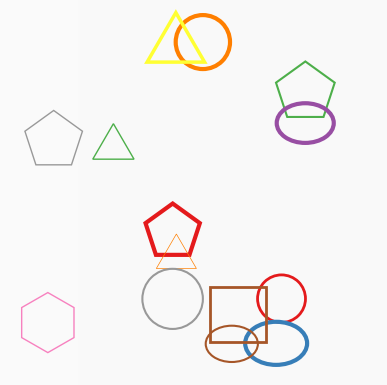[{"shape": "pentagon", "thickness": 3, "radius": 0.37, "center": [0.446, 0.398]}, {"shape": "circle", "thickness": 2, "radius": 0.31, "center": [0.726, 0.224]}, {"shape": "oval", "thickness": 3, "radius": 0.4, "center": [0.713, 0.108]}, {"shape": "triangle", "thickness": 1, "radius": 0.31, "center": [0.293, 0.617]}, {"shape": "pentagon", "thickness": 1.5, "radius": 0.4, "center": [0.788, 0.761]}, {"shape": "oval", "thickness": 3, "radius": 0.37, "center": [0.788, 0.68]}, {"shape": "circle", "thickness": 3, "radius": 0.35, "center": [0.524, 0.891]}, {"shape": "triangle", "thickness": 0.5, "radius": 0.3, "center": [0.455, 0.332]}, {"shape": "triangle", "thickness": 2.5, "radius": 0.43, "center": [0.454, 0.882]}, {"shape": "oval", "thickness": 1.5, "radius": 0.34, "center": [0.598, 0.107]}, {"shape": "square", "thickness": 2, "radius": 0.36, "center": [0.613, 0.183]}, {"shape": "hexagon", "thickness": 1, "radius": 0.39, "center": [0.123, 0.162]}, {"shape": "pentagon", "thickness": 1, "radius": 0.39, "center": [0.139, 0.635]}, {"shape": "circle", "thickness": 1.5, "radius": 0.39, "center": [0.445, 0.224]}]